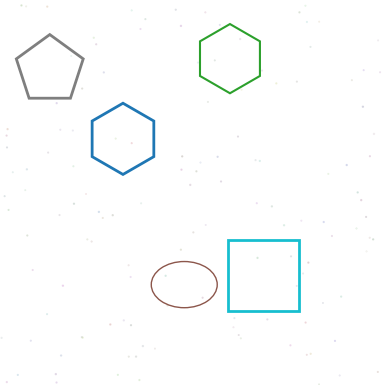[{"shape": "hexagon", "thickness": 2, "radius": 0.46, "center": [0.319, 0.639]}, {"shape": "hexagon", "thickness": 1.5, "radius": 0.45, "center": [0.597, 0.848]}, {"shape": "oval", "thickness": 1, "radius": 0.43, "center": [0.479, 0.261]}, {"shape": "pentagon", "thickness": 2, "radius": 0.46, "center": [0.129, 0.819]}, {"shape": "square", "thickness": 2, "radius": 0.46, "center": [0.685, 0.285]}]